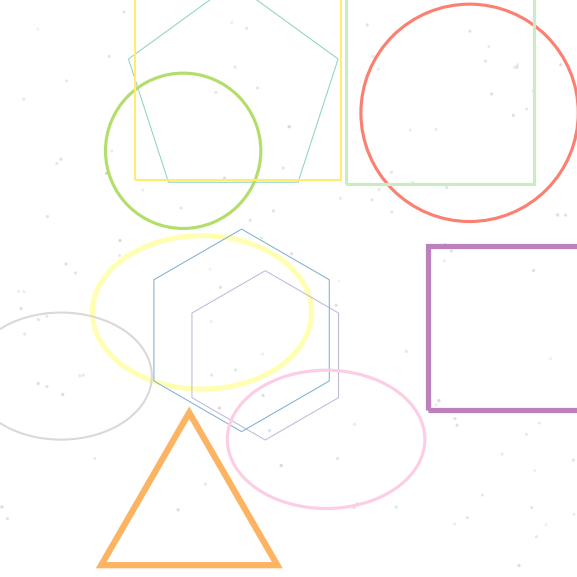[{"shape": "pentagon", "thickness": 0.5, "radius": 0.95, "center": [0.404, 0.838]}, {"shape": "oval", "thickness": 2.5, "radius": 0.95, "center": [0.35, 0.458]}, {"shape": "hexagon", "thickness": 0.5, "radius": 0.73, "center": [0.459, 0.384]}, {"shape": "circle", "thickness": 1.5, "radius": 0.94, "center": [0.813, 0.804]}, {"shape": "hexagon", "thickness": 0.5, "radius": 0.88, "center": [0.418, 0.427]}, {"shape": "triangle", "thickness": 3, "radius": 0.88, "center": [0.328, 0.109]}, {"shape": "circle", "thickness": 1.5, "radius": 0.67, "center": [0.317, 0.738]}, {"shape": "oval", "thickness": 1.5, "radius": 0.86, "center": [0.565, 0.238]}, {"shape": "oval", "thickness": 1, "radius": 0.79, "center": [0.106, 0.348]}, {"shape": "square", "thickness": 2.5, "radius": 0.71, "center": [0.883, 0.431]}, {"shape": "square", "thickness": 1.5, "radius": 0.82, "center": [0.762, 0.844]}, {"shape": "square", "thickness": 1, "radius": 0.89, "center": [0.413, 0.866]}]